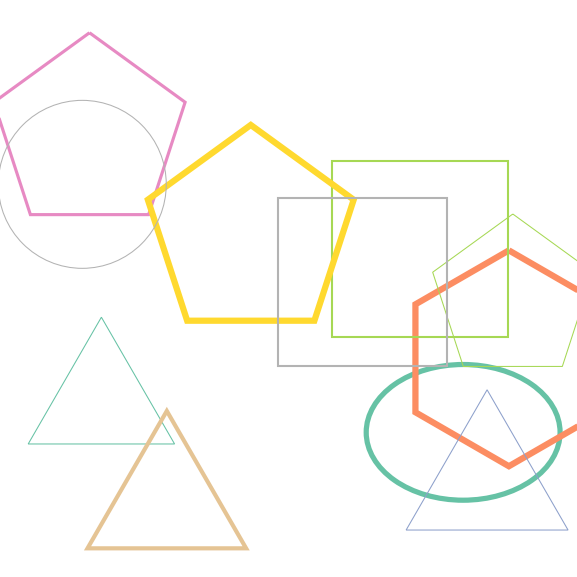[{"shape": "triangle", "thickness": 0.5, "radius": 0.73, "center": [0.176, 0.304]}, {"shape": "oval", "thickness": 2.5, "radius": 0.84, "center": [0.802, 0.25]}, {"shape": "hexagon", "thickness": 3, "radius": 0.93, "center": [0.881, 0.379]}, {"shape": "triangle", "thickness": 0.5, "radius": 0.81, "center": [0.843, 0.162]}, {"shape": "pentagon", "thickness": 1.5, "radius": 0.87, "center": [0.155, 0.768]}, {"shape": "square", "thickness": 1, "radius": 0.76, "center": [0.727, 0.567]}, {"shape": "pentagon", "thickness": 0.5, "radius": 0.73, "center": [0.888, 0.483]}, {"shape": "pentagon", "thickness": 3, "radius": 0.94, "center": [0.434, 0.595]}, {"shape": "triangle", "thickness": 2, "radius": 0.79, "center": [0.289, 0.129]}, {"shape": "square", "thickness": 1, "radius": 0.73, "center": [0.628, 0.511]}, {"shape": "circle", "thickness": 0.5, "radius": 0.73, "center": [0.142, 0.68]}]